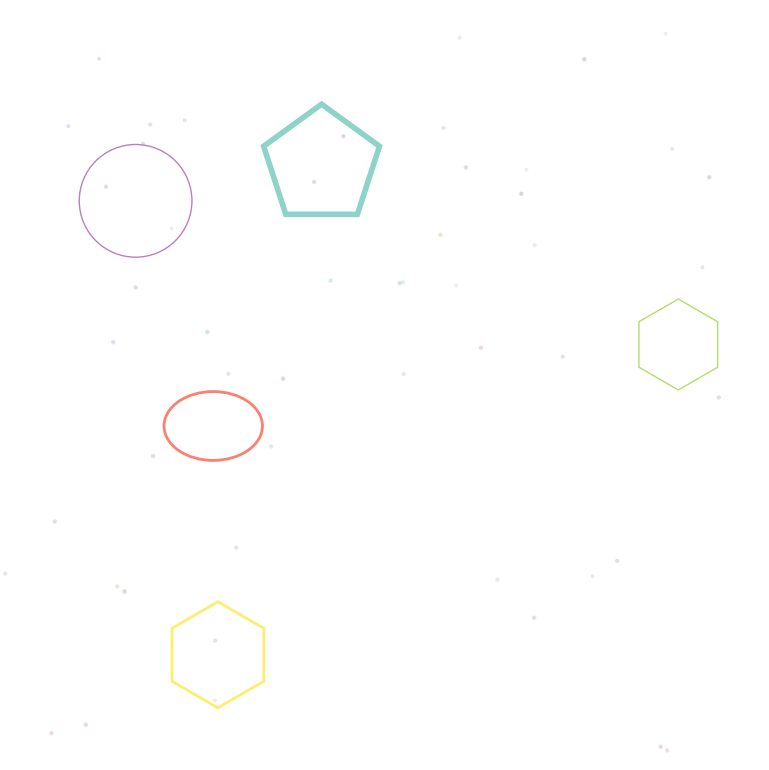[{"shape": "pentagon", "thickness": 2, "radius": 0.4, "center": [0.418, 0.786]}, {"shape": "oval", "thickness": 1, "radius": 0.32, "center": [0.277, 0.447]}, {"shape": "hexagon", "thickness": 0.5, "radius": 0.3, "center": [0.881, 0.553]}, {"shape": "circle", "thickness": 0.5, "radius": 0.37, "center": [0.176, 0.739]}, {"shape": "hexagon", "thickness": 1, "radius": 0.34, "center": [0.283, 0.15]}]